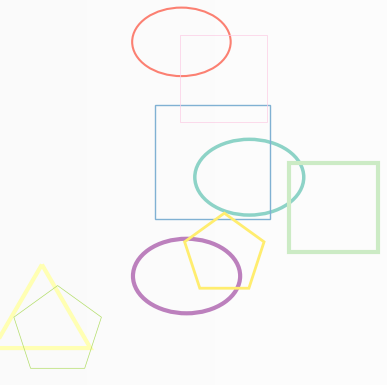[{"shape": "oval", "thickness": 2.5, "radius": 0.7, "center": [0.643, 0.54]}, {"shape": "triangle", "thickness": 3, "radius": 0.72, "center": [0.108, 0.168]}, {"shape": "oval", "thickness": 1.5, "radius": 0.64, "center": [0.468, 0.891]}, {"shape": "square", "thickness": 1, "radius": 0.74, "center": [0.549, 0.58]}, {"shape": "pentagon", "thickness": 0.5, "radius": 0.59, "center": [0.149, 0.139]}, {"shape": "square", "thickness": 0.5, "radius": 0.56, "center": [0.577, 0.796]}, {"shape": "oval", "thickness": 3, "radius": 0.69, "center": [0.481, 0.283]}, {"shape": "square", "thickness": 3, "radius": 0.58, "center": [0.86, 0.462]}, {"shape": "pentagon", "thickness": 2, "radius": 0.54, "center": [0.579, 0.339]}]